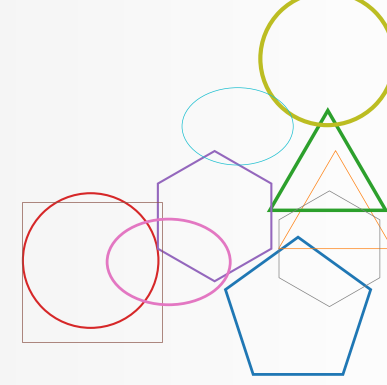[{"shape": "pentagon", "thickness": 2, "radius": 0.99, "center": [0.769, 0.187]}, {"shape": "triangle", "thickness": 0.5, "radius": 0.85, "center": [0.866, 0.439]}, {"shape": "triangle", "thickness": 2.5, "radius": 0.86, "center": [0.846, 0.54]}, {"shape": "circle", "thickness": 1.5, "radius": 0.87, "center": [0.234, 0.323]}, {"shape": "hexagon", "thickness": 1.5, "radius": 0.85, "center": [0.554, 0.439]}, {"shape": "square", "thickness": 0.5, "radius": 0.91, "center": [0.238, 0.293]}, {"shape": "oval", "thickness": 2, "radius": 0.79, "center": [0.435, 0.32]}, {"shape": "hexagon", "thickness": 0.5, "radius": 0.75, "center": [0.85, 0.354]}, {"shape": "circle", "thickness": 3, "radius": 0.86, "center": [0.845, 0.848]}, {"shape": "oval", "thickness": 0.5, "radius": 0.72, "center": [0.613, 0.672]}]